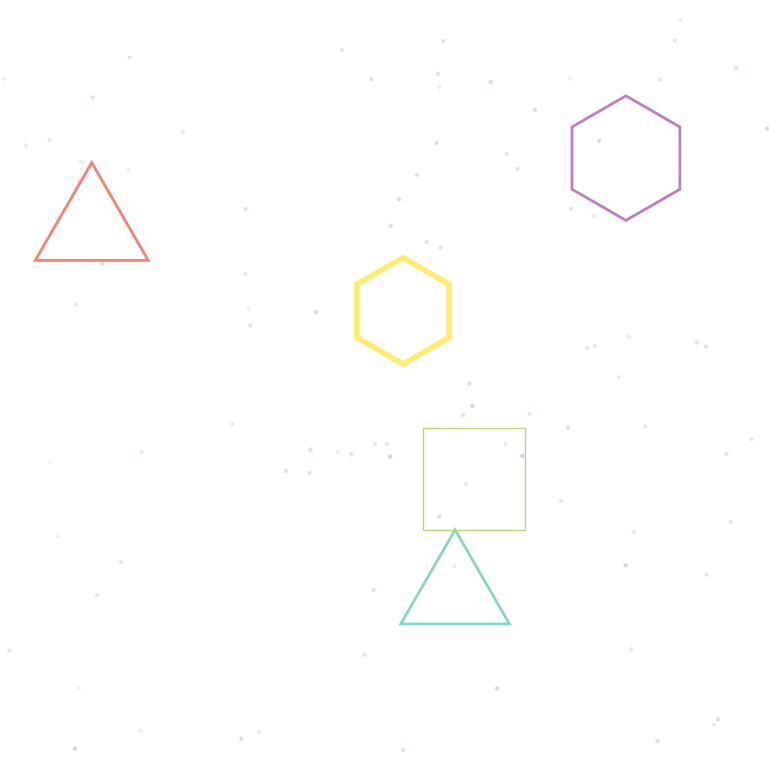[{"shape": "triangle", "thickness": 1, "radius": 0.41, "center": [0.591, 0.23]}, {"shape": "triangle", "thickness": 1, "radius": 0.42, "center": [0.119, 0.704]}, {"shape": "square", "thickness": 0.5, "radius": 0.33, "center": [0.616, 0.377]}, {"shape": "hexagon", "thickness": 1, "radius": 0.4, "center": [0.813, 0.795]}, {"shape": "hexagon", "thickness": 2, "radius": 0.35, "center": [0.523, 0.596]}]